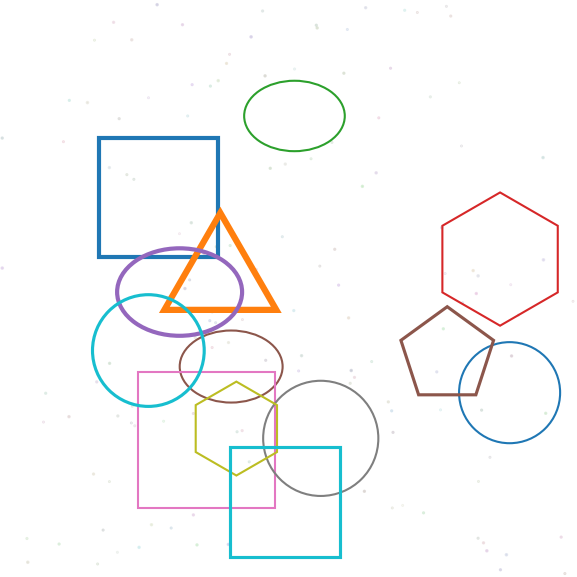[{"shape": "square", "thickness": 2, "radius": 0.52, "center": [0.275, 0.658]}, {"shape": "circle", "thickness": 1, "radius": 0.44, "center": [0.882, 0.319]}, {"shape": "triangle", "thickness": 3, "radius": 0.56, "center": [0.382, 0.518]}, {"shape": "oval", "thickness": 1, "radius": 0.44, "center": [0.51, 0.798]}, {"shape": "hexagon", "thickness": 1, "radius": 0.58, "center": [0.866, 0.551]}, {"shape": "oval", "thickness": 2, "radius": 0.54, "center": [0.311, 0.493]}, {"shape": "oval", "thickness": 1, "radius": 0.45, "center": [0.4, 0.364]}, {"shape": "pentagon", "thickness": 1.5, "radius": 0.42, "center": [0.774, 0.384]}, {"shape": "square", "thickness": 1, "radius": 0.59, "center": [0.357, 0.237]}, {"shape": "circle", "thickness": 1, "radius": 0.5, "center": [0.555, 0.24]}, {"shape": "hexagon", "thickness": 1, "radius": 0.41, "center": [0.409, 0.257]}, {"shape": "circle", "thickness": 1.5, "radius": 0.48, "center": [0.257, 0.392]}, {"shape": "square", "thickness": 1.5, "radius": 0.48, "center": [0.494, 0.13]}]